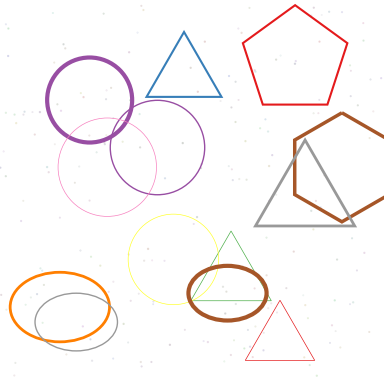[{"shape": "pentagon", "thickness": 1.5, "radius": 0.71, "center": [0.767, 0.844]}, {"shape": "triangle", "thickness": 0.5, "radius": 0.52, "center": [0.727, 0.116]}, {"shape": "triangle", "thickness": 1.5, "radius": 0.56, "center": [0.478, 0.805]}, {"shape": "triangle", "thickness": 0.5, "radius": 0.6, "center": [0.6, 0.279]}, {"shape": "circle", "thickness": 3, "radius": 0.55, "center": [0.233, 0.74]}, {"shape": "circle", "thickness": 1, "radius": 0.61, "center": [0.409, 0.617]}, {"shape": "oval", "thickness": 2, "radius": 0.65, "center": [0.155, 0.202]}, {"shape": "circle", "thickness": 0.5, "radius": 0.59, "center": [0.45, 0.326]}, {"shape": "oval", "thickness": 3, "radius": 0.51, "center": [0.591, 0.238]}, {"shape": "hexagon", "thickness": 2.5, "radius": 0.71, "center": [0.888, 0.565]}, {"shape": "circle", "thickness": 0.5, "radius": 0.64, "center": [0.279, 0.566]}, {"shape": "oval", "thickness": 1, "radius": 0.54, "center": [0.198, 0.163]}, {"shape": "triangle", "thickness": 2, "radius": 0.74, "center": [0.792, 0.487]}]